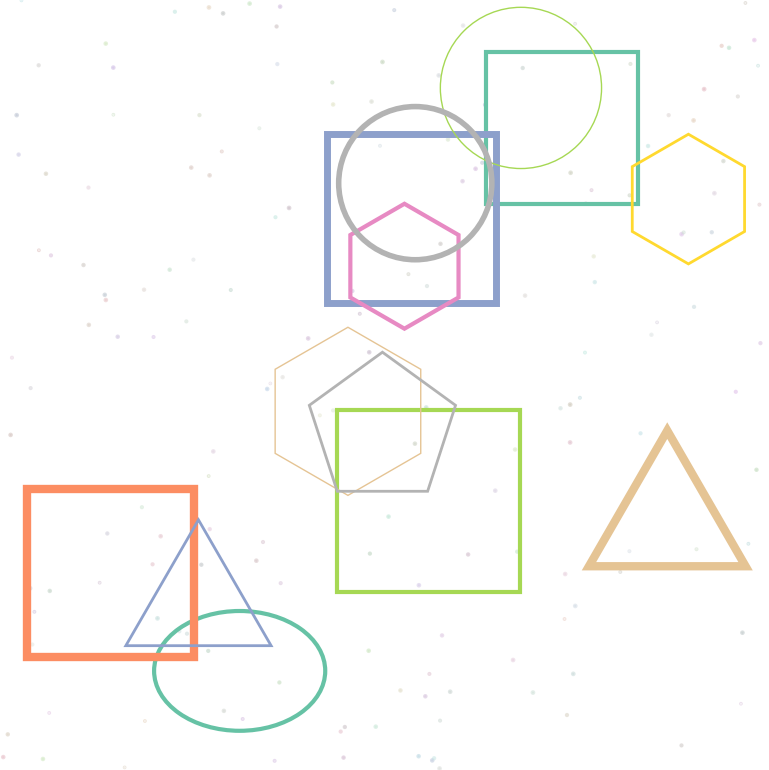[{"shape": "square", "thickness": 1.5, "radius": 0.49, "center": [0.73, 0.834]}, {"shape": "oval", "thickness": 1.5, "radius": 0.56, "center": [0.311, 0.129]}, {"shape": "square", "thickness": 3, "radius": 0.54, "center": [0.143, 0.256]}, {"shape": "triangle", "thickness": 1, "radius": 0.54, "center": [0.258, 0.216]}, {"shape": "square", "thickness": 2.5, "radius": 0.55, "center": [0.534, 0.716]}, {"shape": "hexagon", "thickness": 1.5, "radius": 0.41, "center": [0.525, 0.654]}, {"shape": "circle", "thickness": 0.5, "radius": 0.52, "center": [0.677, 0.886]}, {"shape": "square", "thickness": 1.5, "radius": 0.59, "center": [0.557, 0.349]}, {"shape": "hexagon", "thickness": 1, "radius": 0.42, "center": [0.894, 0.741]}, {"shape": "hexagon", "thickness": 0.5, "radius": 0.55, "center": [0.452, 0.466]}, {"shape": "triangle", "thickness": 3, "radius": 0.59, "center": [0.867, 0.323]}, {"shape": "pentagon", "thickness": 1, "radius": 0.5, "center": [0.497, 0.443]}, {"shape": "circle", "thickness": 2, "radius": 0.5, "center": [0.539, 0.762]}]